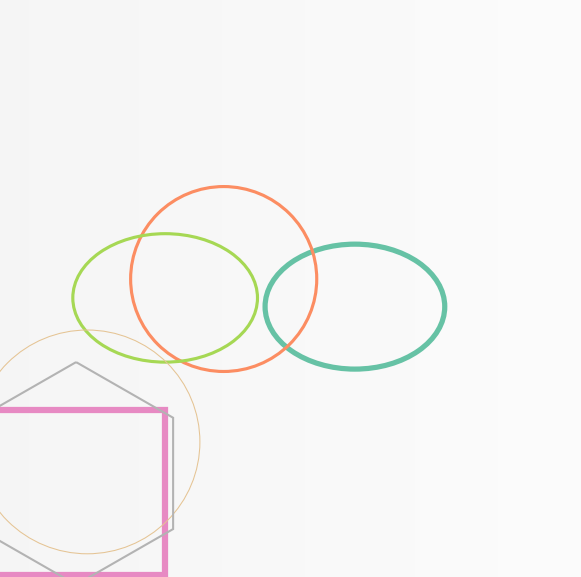[{"shape": "oval", "thickness": 2.5, "radius": 0.77, "center": [0.611, 0.468]}, {"shape": "circle", "thickness": 1.5, "radius": 0.8, "center": [0.385, 0.516]}, {"shape": "square", "thickness": 3, "radius": 0.72, "center": [0.141, 0.147]}, {"shape": "oval", "thickness": 1.5, "radius": 0.79, "center": [0.284, 0.483]}, {"shape": "circle", "thickness": 0.5, "radius": 0.97, "center": [0.15, 0.234]}, {"shape": "hexagon", "thickness": 1, "radius": 0.96, "center": [0.131, 0.179]}]